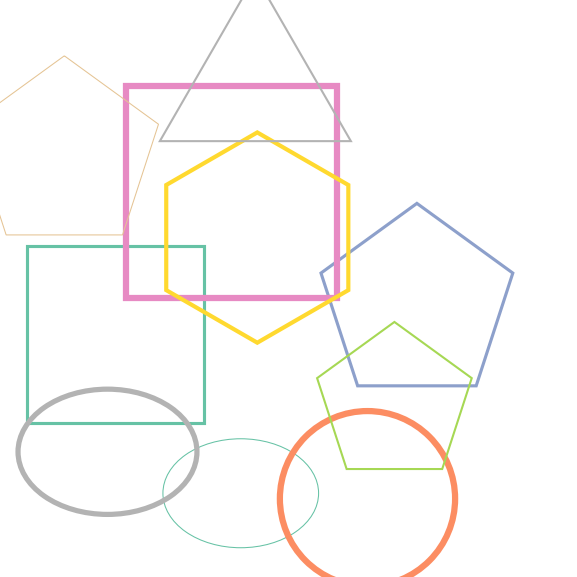[{"shape": "square", "thickness": 1.5, "radius": 0.77, "center": [0.201, 0.42]}, {"shape": "oval", "thickness": 0.5, "radius": 0.67, "center": [0.417, 0.145]}, {"shape": "circle", "thickness": 3, "radius": 0.76, "center": [0.636, 0.136]}, {"shape": "pentagon", "thickness": 1.5, "radius": 0.87, "center": [0.722, 0.472]}, {"shape": "square", "thickness": 3, "radius": 0.92, "center": [0.401, 0.667]}, {"shape": "pentagon", "thickness": 1, "radius": 0.7, "center": [0.683, 0.301]}, {"shape": "hexagon", "thickness": 2, "radius": 0.91, "center": [0.446, 0.588]}, {"shape": "pentagon", "thickness": 0.5, "radius": 0.86, "center": [0.111, 0.731]}, {"shape": "oval", "thickness": 2.5, "radius": 0.77, "center": [0.186, 0.217]}, {"shape": "triangle", "thickness": 1, "radius": 0.95, "center": [0.442, 0.85]}]